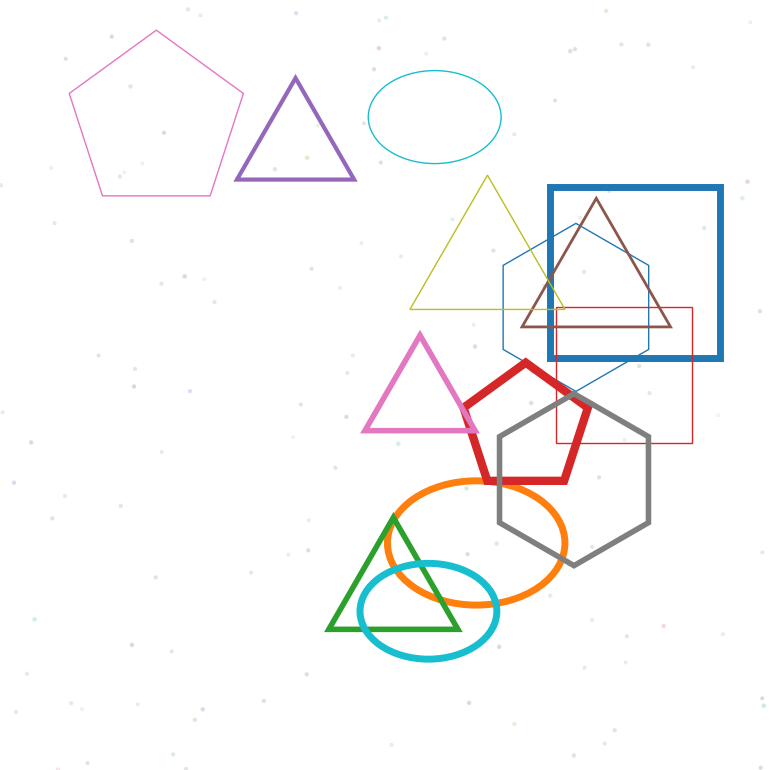[{"shape": "hexagon", "thickness": 0.5, "radius": 0.55, "center": [0.748, 0.601]}, {"shape": "square", "thickness": 2.5, "radius": 0.55, "center": [0.825, 0.646]}, {"shape": "oval", "thickness": 2.5, "radius": 0.58, "center": [0.618, 0.295]}, {"shape": "triangle", "thickness": 2, "radius": 0.48, "center": [0.511, 0.231]}, {"shape": "pentagon", "thickness": 3, "radius": 0.42, "center": [0.683, 0.444]}, {"shape": "square", "thickness": 0.5, "radius": 0.44, "center": [0.81, 0.513]}, {"shape": "triangle", "thickness": 1.5, "radius": 0.44, "center": [0.384, 0.811]}, {"shape": "triangle", "thickness": 1, "radius": 0.56, "center": [0.774, 0.631]}, {"shape": "triangle", "thickness": 2, "radius": 0.41, "center": [0.545, 0.482]}, {"shape": "pentagon", "thickness": 0.5, "radius": 0.59, "center": [0.203, 0.842]}, {"shape": "hexagon", "thickness": 2, "radius": 0.56, "center": [0.745, 0.377]}, {"shape": "triangle", "thickness": 0.5, "radius": 0.58, "center": [0.633, 0.656]}, {"shape": "oval", "thickness": 0.5, "radius": 0.43, "center": [0.565, 0.848]}, {"shape": "oval", "thickness": 2.5, "radius": 0.44, "center": [0.556, 0.206]}]